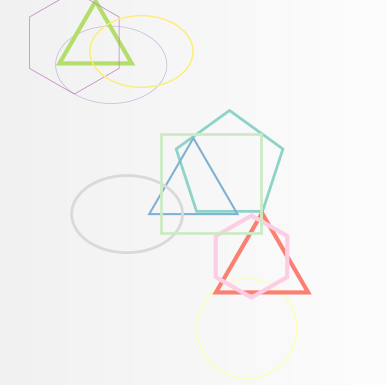[{"shape": "pentagon", "thickness": 2, "radius": 0.72, "center": [0.592, 0.568]}, {"shape": "circle", "thickness": 1, "radius": 0.65, "center": [0.637, 0.147]}, {"shape": "oval", "thickness": 0.5, "radius": 0.72, "center": [0.287, 0.832]}, {"shape": "triangle", "thickness": 3, "radius": 0.69, "center": [0.676, 0.309]}, {"shape": "triangle", "thickness": 1.5, "radius": 0.66, "center": [0.499, 0.51]}, {"shape": "triangle", "thickness": 3, "radius": 0.54, "center": [0.247, 0.889]}, {"shape": "hexagon", "thickness": 3, "radius": 0.53, "center": [0.649, 0.334]}, {"shape": "oval", "thickness": 2, "radius": 0.72, "center": [0.328, 0.444]}, {"shape": "hexagon", "thickness": 0.5, "radius": 0.67, "center": [0.192, 0.889]}, {"shape": "square", "thickness": 2, "radius": 0.64, "center": [0.545, 0.524]}, {"shape": "oval", "thickness": 1, "radius": 0.67, "center": [0.365, 0.866]}]